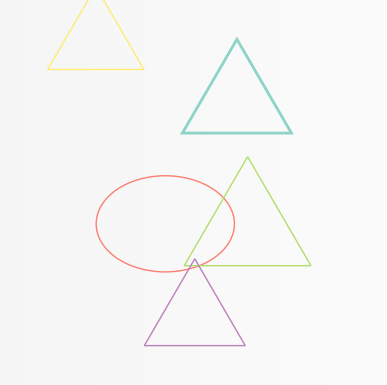[{"shape": "triangle", "thickness": 2, "radius": 0.81, "center": [0.611, 0.736]}, {"shape": "oval", "thickness": 1, "radius": 0.89, "center": [0.427, 0.419]}, {"shape": "triangle", "thickness": 1, "radius": 0.94, "center": [0.639, 0.404]}, {"shape": "triangle", "thickness": 1, "radius": 0.75, "center": [0.503, 0.177]}, {"shape": "triangle", "thickness": 1, "radius": 0.72, "center": [0.247, 0.891]}]